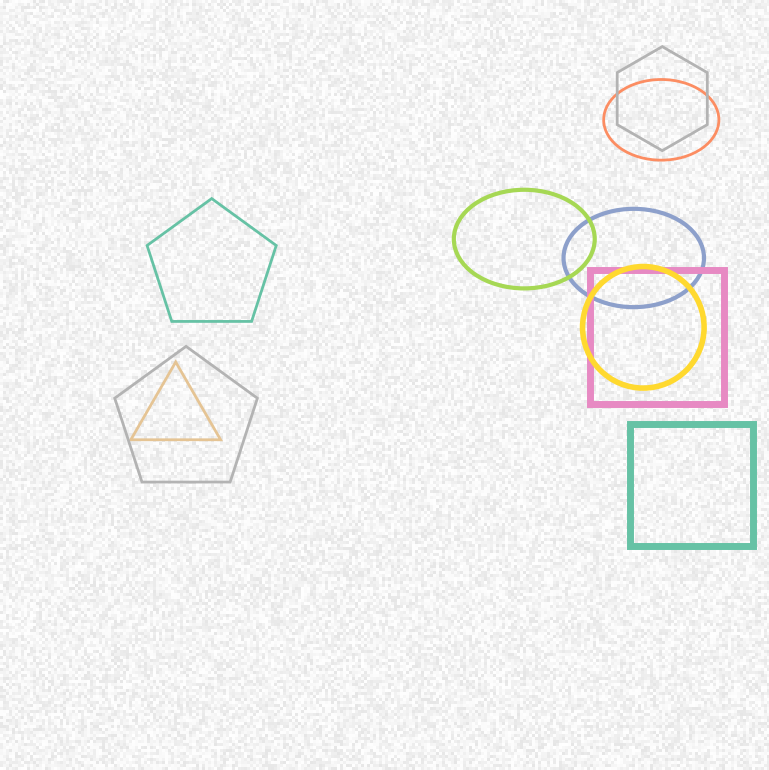[{"shape": "pentagon", "thickness": 1, "radius": 0.44, "center": [0.275, 0.654]}, {"shape": "square", "thickness": 2.5, "radius": 0.4, "center": [0.898, 0.37]}, {"shape": "oval", "thickness": 1, "radius": 0.37, "center": [0.859, 0.844]}, {"shape": "oval", "thickness": 1.5, "radius": 0.46, "center": [0.823, 0.665]}, {"shape": "square", "thickness": 2.5, "radius": 0.44, "center": [0.853, 0.563]}, {"shape": "oval", "thickness": 1.5, "radius": 0.46, "center": [0.681, 0.689]}, {"shape": "circle", "thickness": 2, "radius": 0.39, "center": [0.835, 0.575]}, {"shape": "triangle", "thickness": 1, "radius": 0.34, "center": [0.228, 0.463]}, {"shape": "hexagon", "thickness": 1, "radius": 0.34, "center": [0.86, 0.872]}, {"shape": "pentagon", "thickness": 1, "radius": 0.49, "center": [0.242, 0.453]}]